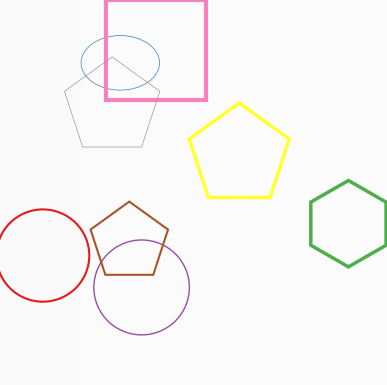[{"shape": "circle", "thickness": 1.5, "radius": 0.6, "center": [0.111, 0.336]}, {"shape": "oval", "thickness": 0.5, "radius": 0.51, "center": [0.31, 0.837]}, {"shape": "hexagon", "thickness": 2.5, "radius": 0.56, "center": [0.899, 0.419]}, {"shape": "circle", "thickness": 1, "radius": 0.62, "center": [0.365, 0.253]}, {"shape": "pentagon", "thickness": 2.5, "radius": 0.68, "center": [0.617, 0.597]}, {"shape": "pentagon", "thickness": 1.5, "radius": 0.53, "center": [0.334, 0.371]}, {"shape": "square", "thickness": 3, "radius": 0.65, "center": [0.403, 0.871]}, {"shape": "pentagon", "thickness": 0.5, "radius": 0.65, "center": [0.289, 0.723]}]